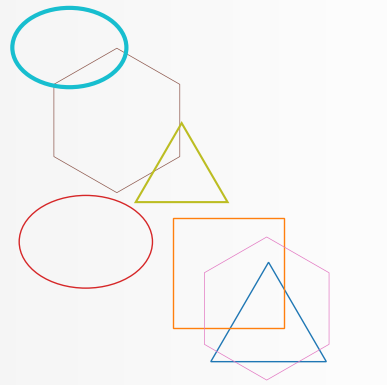[{"shape": "triangle", "thickness": 1, "radius": 0.86, "center": [0.693, 0.147]}, {"shape": "square", "thickness": 1, "radius": 0.71, "center": [0.59, 0.292]}, {"shape": "oval", "thickness": 1, "radius": 0.86, "center": [0.222, 0.372]}, {"shape": "hexagon", "thickness": 0.5, "radius": 0.94, "center": [0.302, 0.687]}, {"shape": "hexagon", "thickness": 0.5, "radius": 0.93, "center": [0.688, 0.199]}, {"shape": "triangle", "thickness": 1.5, "radius": 0.68, "center": [0.469, 0.543]}, {"shape": "oval", "thickness": 3, "radius": 0.74, "center": [0.179, 0.877]}]